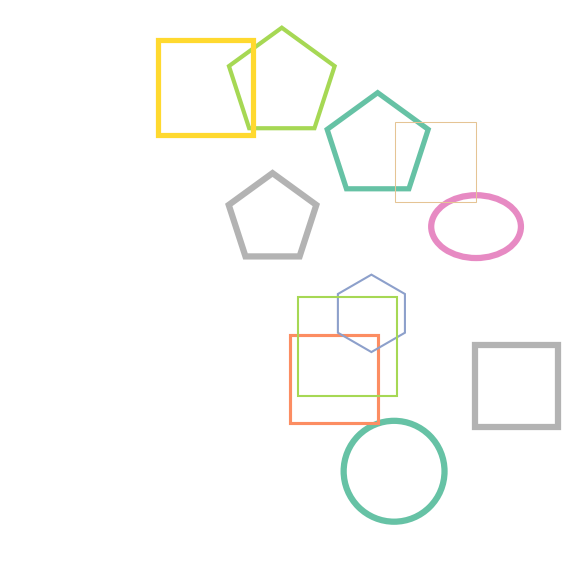[{"shape": "pentagon", "thickness": 2.5, "radius": 0.46, "center": [0.654, 0.747]}, {"shape": "circle", "thickness": 3, "radius": 0.44, "center": [0.682, 0.183]}, {"shape": "square", "thickness": 1.5, "radius": 0.38, "center": [0.578, 0.343]}, {"shape": "hexagon", "thickness": 1, "radius": 0.34, "center": [0.643, 0.457]}, {"shape": "oval", "thickness": 3, "radius": 0.39, "center": [0.824, 0.607]}, {"shape": "pentagon", "thickness": 2, "radius": 0.48, "center": [0.488, 0.855]}, {"shape": "square", "thickness": 1, "radius": 0.43, "center": [0.602, 0.4]}, {"shape": "square", "thickness": 2.5, "radius": 0.41, "center": [0.356, 0.847]}, {"shape": "square", "thickness": 0.5, "radius": 0.35, "center": [0.754, 0.719]}, {"shape": "square", "thickness": 3, "radius": 0.36, "center": [0.894, 0.33]}, {"shape": "pentagon", "thickness": 3, "radius": 0.4, "center": [0.472, 0.62]}]